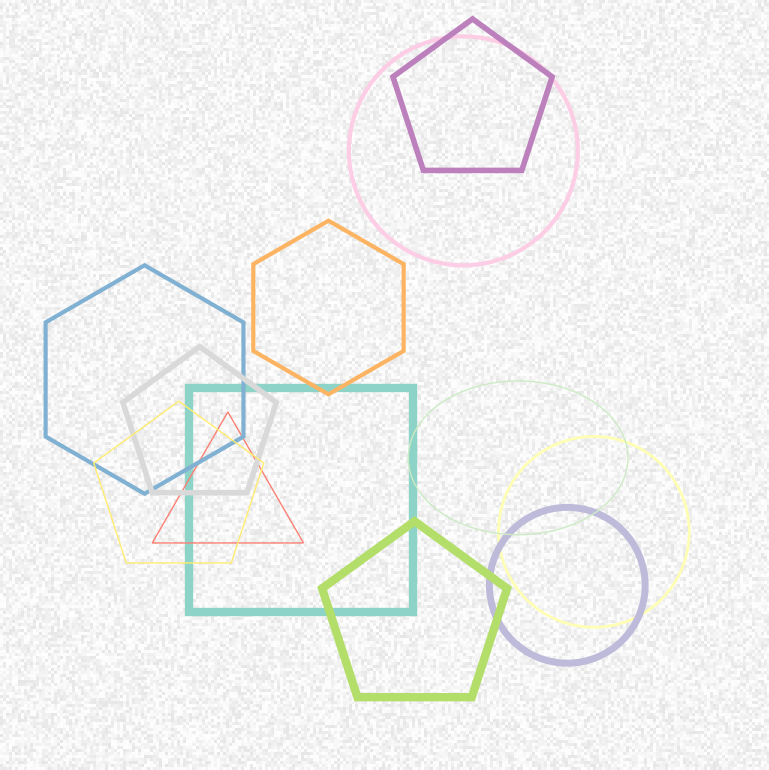[{"shape": "square", "thickness": 3, "radius": 0.73, "center": [0.391, 0.351]}, {"shape": "circle", "thickness": 1, "radius": 0.62, "center": [0.771, 0.309]}, {"shape": "circle", "thickness": 2.5, "radius": 0.51, "center": [0.737, 0.24]}, {"shape": "triangle", "thickness": 0.5, "radius": 0.57, "center": [0.296, 0.352]}, {"shape": "hexagon", "thickness": 1.5, "radius": 0.74, "center": [0.188, 0.507]}, {"shape": "hexagon", "thickness": 1.5, "radius": 0.56, "center": [0.427, 0.601]}, {"shape": "pentagon", "thickness": 3, "radius": 0.63, "center": [0.538, 0.197]}, {"shape": "circle", "thickness": 1.5, "radius": 0.74, "center": [0.602, 0.804]}, {"shape": "pentagon", "thickness": 2, "radius": 0.52, "center": [0.259, 0.445]}, {"shape": "pentagon", "thickness": 2, "radius": 0.54, "center": [0.614, 0.867]}, {"shape": "oval", "thickness": 0.5, "radius": 0.71, "center": [0.673, 0.405]}, {"shape": "pentagon", "thickness": 0.5, "radius": 0.58, "center": [0.232, 0.363]}]